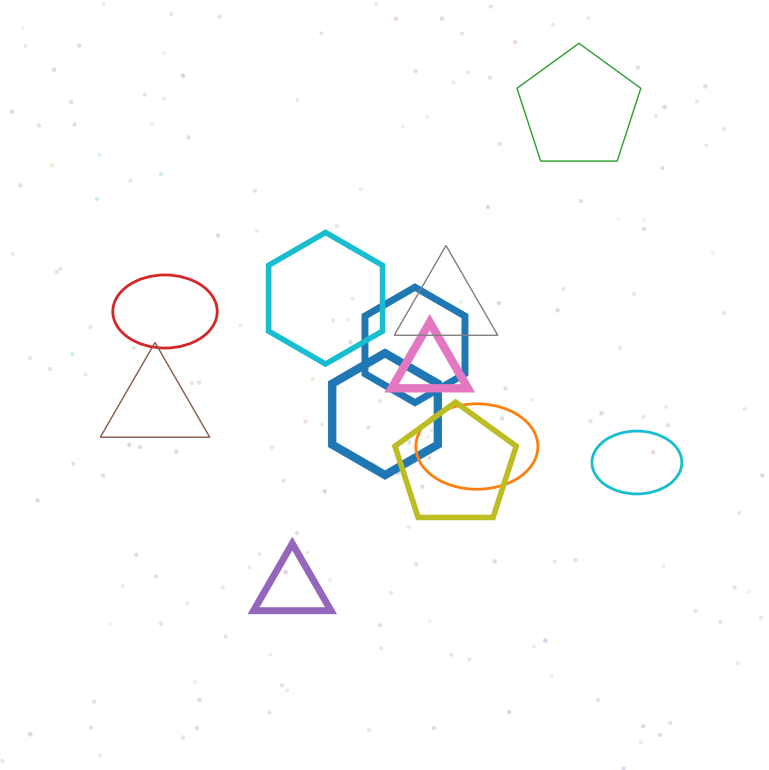[{"shape": "hexagon", "thickness": 3, "radius": 0.4, "center": [0.5, 0.462]}, {"shape": "hexagon", "thickness": 2.5, "radius": 0.37, "center": [0.539, 0.552]}, {"shape": "oval", "thickness": 1, "radius": 0.4, "center": [0.619, 0.42]}, {"shape": "pentagon", "thickness": 0.5, "radius": 0.42, "center": [0.752, 0.859]}, {"shape": "oval", "thickness": 1, "radius": 0.34, "center": [0.214, 0.595]}, {"shape": "triangle", "thickness": 2.5, "radius": 0.29, "center": [0.38, 0.236]}, {"shape": "triangle", "thickness": 0.5, "radius": 0.41, "center": [0.201, 0.473]}, {"shape": "triangle", "thickness": 3, "radius": 0.29, "center": [0.558, 0.524]}, {"shape": "triangle", "thickness": 0.5, "radius": 0.39, "center": [0.579, 0.603]}, {"shape": "pentagon", "thickness": 2, "radius": 0.41, "center": [0.592, 0.395]}, {"shape": "hexagon", "thickness": 2, "radius": 0.43, "center": [0.423, 0.613]}, {"shape": "oval", "thickness": 1, "radius": 0.29, "center": [0.827, 0.399]}]